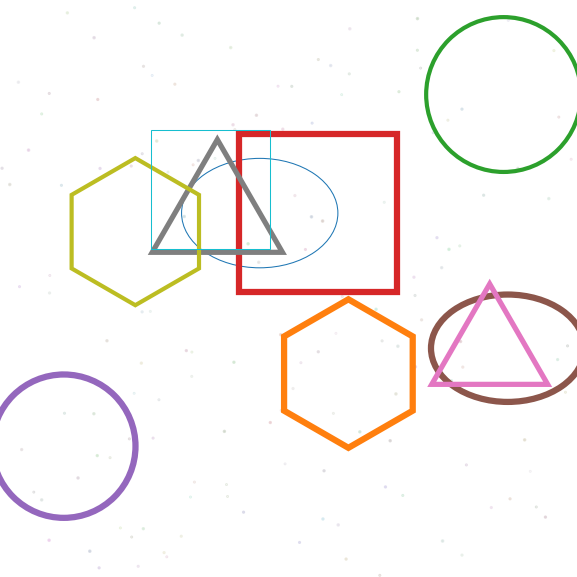[{"shape": "oval", "thickness": 0.5, "radius": 0.68, "center": [0.45, 0.63]}, {"shape": "hexagon", "thickness": 3, "radius": 0.64, "center": [0.603, 0.352]}, {"shape": "circle", "thickness": 2, "radius": 0.67, "center": [0.872, 0.835]}, {"shape": "square", "thickness": 3, "radius": 0.68, "center": [0.551, 0.631]}, {"shape": "circle", "thickness": 3, "radius": 0.62, "center": [0.111, 0.227]}, {"shape": "oval", "thickness": 3, "radius": 0.66, "center": [0.879, 0.396]}, {"shape": "triangle", "thickness": 2.5, "radius": 0.58, "center": [0.848, 0.392]}, {"shape": "triangle", "thickness": 2.5, "radius": 0.65, "center": [0.376, 0.627]}, {"shape": "hexagon", "thickness": 2, "radius": 0.64, "center": [0.234, 0.598]}, {"shape": "square", "thickness": 0.5, "radius": 0.52, "center": [0.365, 0.671]}]